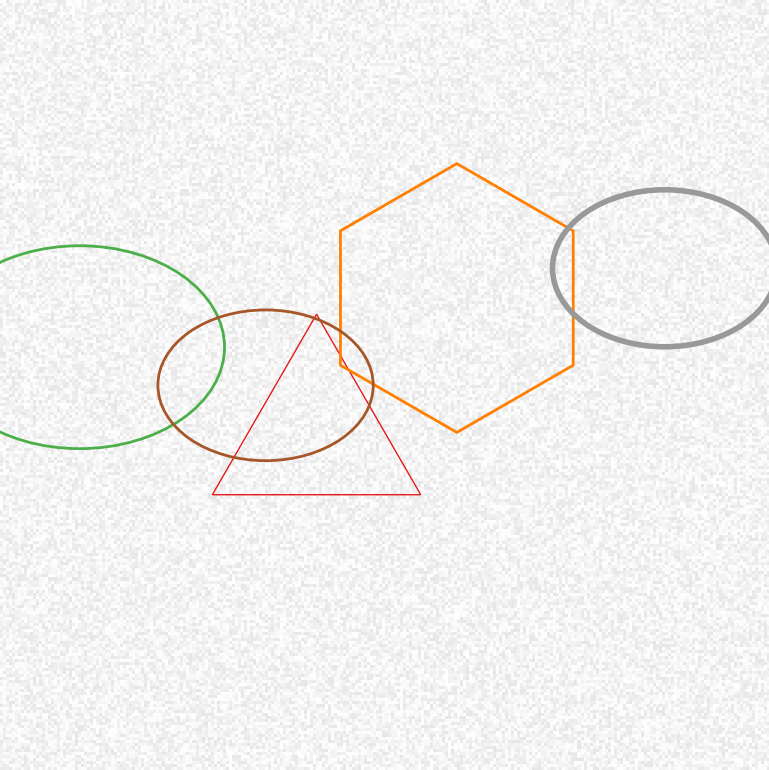[{"shape": "triangle", "thickness": 0.5, "radius": 0.78, "center": [0.411, 0.436]}, {"shape": "oval", "thickness": 1, "radius": 0.94, "center": [0.103, 0.549]}, {"shape": "hexagon", "thickness": 1, "radius": 0.87, "center": [0.593, 0.613]}, {"shape": "oval", "thickness": 1, "radius": 0.7, "center": [0.345, 0.5]}, {"shape": "oval", "thickness": 2, "radius": 0.73, "center": [0.863, 0.652]}]